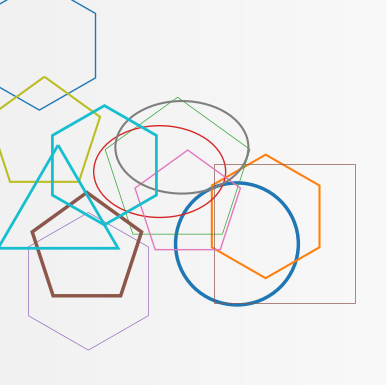[{"shape": "hexagon", "thickness": 1, "radius": 0.84, "center": [0.102, 0.881]}, {"shape": "circle", "thickness": 2.5, "radius": 0.79, "center": [0.612, 0.366]}, {"shape": "hexagon", "thickness": 1.5, "radius": 0.8, "center": [0.686, 0.438]}, {"shape": "pentagon", "thickness": 0.5, "radius": 0.98, "center": [0.458, 0.551]}, {"shape": "oval", "thickness": 1, "radius": 0.85, "center": [0.412, 0.554]}, {"shape": "hexagon", "thickness": 0.5, "radius": 0.89, "center": [0.228, 0.269]}, {"shape": "square", "thickness": 0.5, "radius": 0.9, "center": [0.734, 0.393]}, {"shape": "pentagon", "thickness": 2.5, "radius": 0.74, "center": [0.224, 0.352]}, {"shape": "pentagon", "thickness": 1, "radius": 0.71, "center": [0.484, 0.467]}, {"shape": "oval", "thickness": 1.5, "radius": 0.86, "center": [0.469, 0.617]}, {"shape": "pentagon", "thickness": 1.5, "radius": 0.75, "center": [0.115, 0.65]}, {"shape": "triangle", "thickness": 2, "radius": 0.89, "center": [0.15, 0.445]}, {"shape": "hexagon", "thickness": 2, "radius": 0.77, "center": [0.269, 0.571]}]